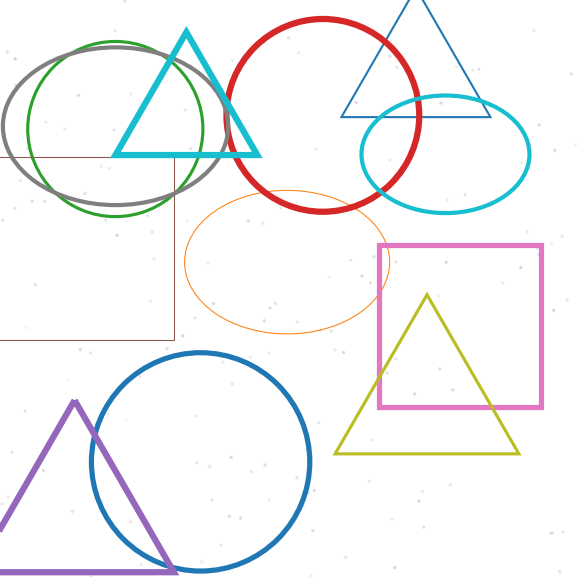[{"shape": "triangle", "thickness": 1, "radius": 0.74, "center": [0.72, 0.871]}, {"shape": "circle", "thickness": 2.5, "radius": 0.95, "center": [0.347, 0.199]}, {"shape": "oval", "thickness": 0.5, "radius": 0.89, "center": [0.497, 0.545]}, {"shape": "circle", "thickness": 1.5, "radius": 0.76, "center": [0.2, 0.776]}, {"shape": "circle", "thickness": 3, "radius": 0.83, "center": [0.559, 0.799]}, {"shape": "triangle", "thickness": 3, "radius": 0.99, "center": [0.129, 0.108]}, {"shape": "square", "thickness": 0.5, "radius": 0.79, "center": [0.143, 0.569]}, {"shape": "square", "thickness": 2.5, "radius": 0.7, "center": [0.797, 0.434]}, {"shape": "oval", "thickness": 2, "radius": 0.98, "center": [0.2, 0.781]}, {"shape": "triangle", "thickness": 1.5, "radius": 0.92, "center": [0.739, 0.305]}, {"shape": "triangle", "thickness": 3, "radius": 0.71, "center": [0.323, 0.802]}, {"shape": "oval", "thickness": 2, "radius": 0.73, "center": [0.771, 0.732]}]